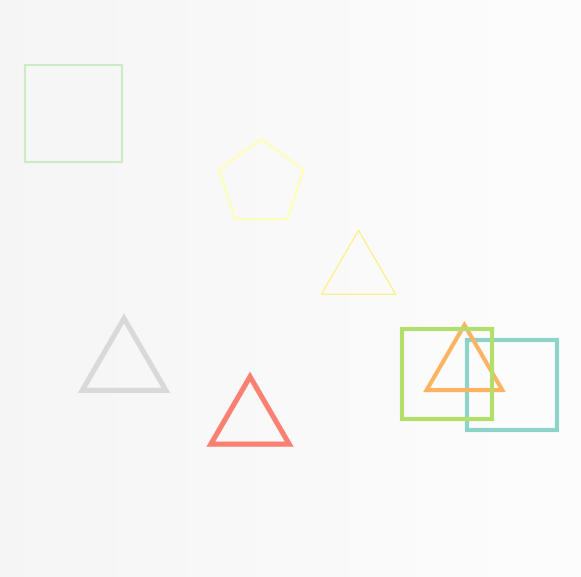[{"shape": "square", "thickness": 2, "radius": 0.39, "center": [0.881, 0.332]}, {"shape": "pentagon", "thickness": 1, "radius": 0.38, "center": [0.449, 0.682]}, {"shape": "triangle", "thickness": 2.5, "radius": 0.39, "center": [0.43, 0.269]}, {"shape": "triangle", "thickness": 2, "radius": 0.38, "center": [0.799, 0.361]}, {"shape": "square", "thickness": 2, "radius": 0.39, "center": [0.769, 0.352]}, {"shape": "triangle", "thickness": 2.5, "radius": 0.42, "center": [0.213, 0.365]}, {"shape": "square", "thickness": 1, "radius": 0.42, "center": [0.126, 0.802]}, {"shape": "triangle", "thickness": 0.5, "radius": 0.37, "center": [0.617, 0.526]}]